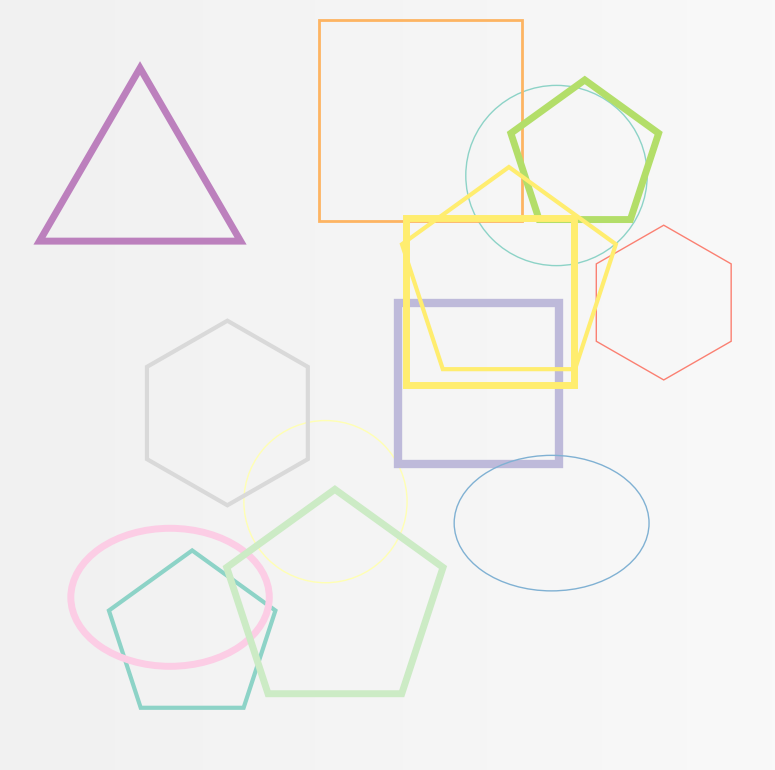[{"shape": "circle", "thickness": 0.5, "radius": 0.59, "center": [0.718, 0.772]}, {"shape": "pentagon", "thickness": 1.5, "radius": 0.56, "center": [0.248, 0.172]}, {"shape": "circle", "thickness": 0.5, "radius": 0.53, "center": [0.42, 0.349]}, {"shape": "square", "thickness": 3, "radius": 0.52, "center": [0.617, 0.502]}, {"shape": "hexagon", "thickness": 0.5, "radius": 0.5, "center": [0.856, 0.607]}, {"shape": "oval", "thickness": 0.5, "radius": 0.63, "center": [0.712, 0.321]}, {"shape": "square", "thickness": 1, "radius": 0.65, "center": [0.542, 0.843]}, {"shape": "pentagon", "thickness": 2.5, "radius": 0.5, "center": [0.755, 0.796]}, {"shape": "oval", "thickness": 2.5, "radius": 0.64, "center": [0.219, 0.224]}, {"shape": "hexagon", "thickness": 1.5, "radius": 0.6, "center": [0.293, 0.464]}, {"shape": "triangle", "thickness": 2.5, "radius": 0.75, "center": [0.181, 0.762]}, {"shape": "pentagon", "thickness": 2.5, "radius": 0.73, "center": [0.432, 0.218]}, {"shape": "square", "thickness": 2.5, "radius": 0.54, "center": [0.632, 0.608]}, {"shape": "pentagon", "thickness": 1.5, "radius": 0.73, "center": [0.657, 0.638]}]